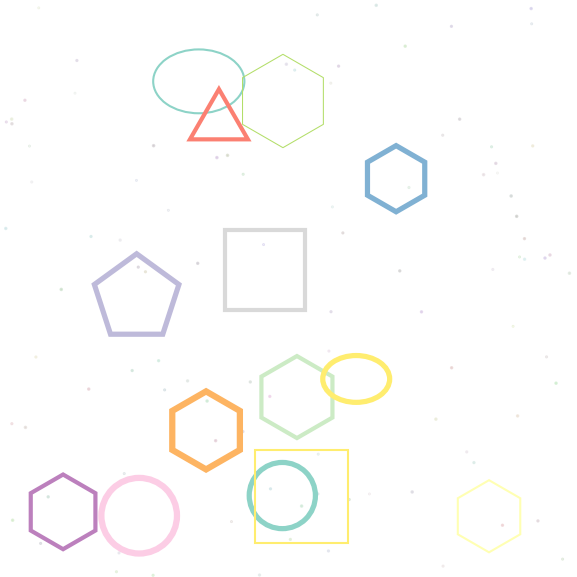[{"shape": "oval", "thickness": 1, "radius": 0.39, "center": [0.344, 0.858]}, {"shape": "circle", "thickness": 2.5, "radius": 0.29, "center": [0.489, 0.141]}, {"shape": "hexagon", "thickness": 1, "radius": 0.31, "center": [0.847, 0.105]}, {"shape": "pentagon", "thickness": 2.5, "radius": 0.38, "center": [0.237, 0.483]}, {"shape": "triangle", "thickness": 2, "radius": 0.29, "center": [0.379, 0.787]}, {"shape": "hexagon", "thickness": 2.5, "radius": 0.29, "center": [0.686, 0.69]}, {"shape": "hexagon", "thickness": 3, "radius": 0.34, "center": [0.357, 0.254]}, {"shape": "hexagon", "thickness": 0.5, "radius": 0.4, "center": [0.49, 0.824]}, {"shape": "circle", "thickness": 3, "radius": 0.33, "center": [0.241, 0.106]}, {"shape": "square", "thickness": 2, "radius": 0.35, "center": [0.459, 0.532]}, {"shape": "hexagon", "thickness": 2, "radius": 0.32, "center": [0.109, 0.113]}, {"shape": "hexagon", "thickness": 2, "radius": 0.36, "center": [0.514, 0.312]}, {"shape": "oval", "thickness": 2.5, "radius": 0.29, "center": [0.617, 0.343]}, {"shape": "square", "thickness": 1, "radius": 0.4, "center": [0.521, 0.14]}]